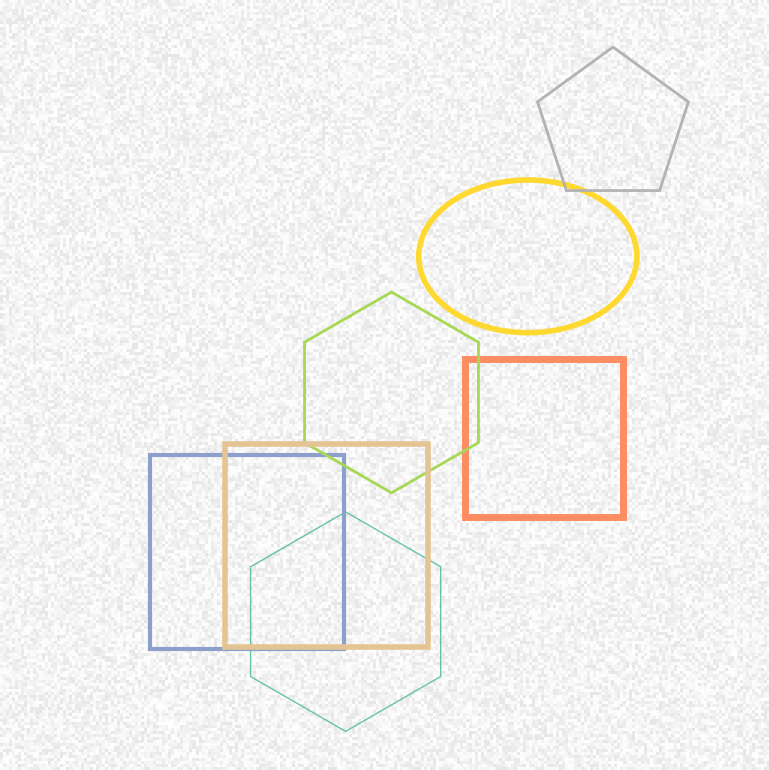[{"shape": "hexagon", "thickness": 0.5, "radius": 0.71, "center": [0.449, 0.193]}, {"shape": "square", "thickness": 2.5, "radius": 0.51, "center": [0.707, 0.431]}, {"shape": "square", "thickness": 1.5, "radius": 0.63, "center": [0.321, 0.283]}, {"shape": "hexagon", "thickness": 1, "radius": 0.65, "center": [0.508, 0.49]}, {"shape": "oval", "thickness": 2, "radius": 0.71, "center": [0.685, 0.667]}, {"shape": "square", "thickness": 2, "radius": 0.66, "center": [0.424, 0.291]}, {"shape": "pentagon", "thickness": 1, "radius": 0.52, "center": [0.796, 0.836]}]